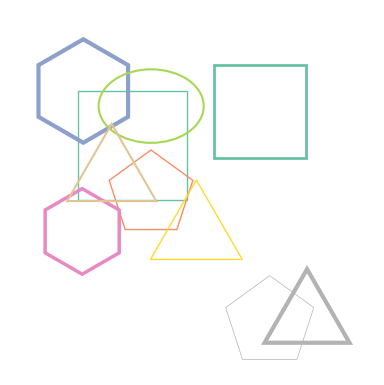[{"shape": "square", "thickness": 2, "radius": 0.6, "center": [0.675, 0.711]}, {"shape": "square", "thickness": 1, "radius": 0.71, "center": [0.344, 0.622]}, {"shape": "pentagon", "thickness": 1, "radius": 0.57, "center": [0.392, 0.496]}, {"shape": "hexagon", "thickness": 3, "radius": 0.67, "center": [0.216, 0.764]}, {"shape": "hexagon", "thickness": 2.5, "radius": 0.56, "center": [0.213, 0.399]}, {"shape": "oval", "thickness": 1.5, "radius": 0.68, "center": [0.393, 0.724]}, {"shape": "triangle", "thickness": 1, "radius": 0.69, "center": [0.51, 0.395]}, {"shape": "triangle", "thickness": 1.5, "radius": 0.67, "center": [0.29, 0.545]}, {"shape": "triangle", "thickness": 3, "radius": 0.64, "center": [0.797, 0.173]}, {"shape": "pentagon", "thickness": 0.5, "radius": 0.6, "center": [0.701, 0.164]}]